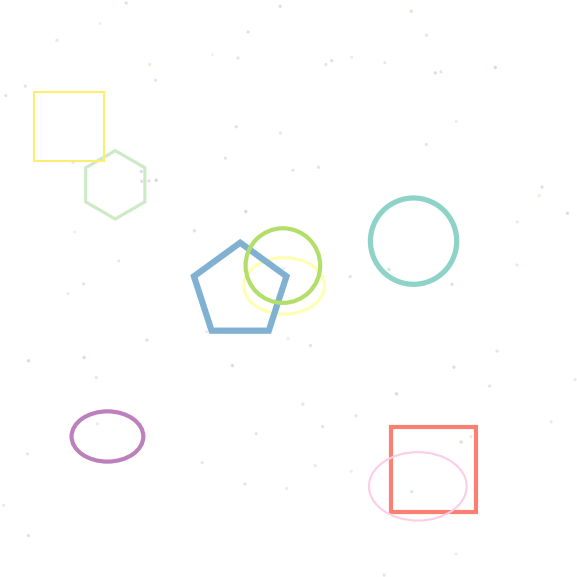[{"shape": "circle", "thickness": 2.5, "radius": 0.37, "center": [0.716, 0.582]}, {"shape": "oval", "thickness": 1.5, "radius": 0.35, "center": [0.492, 0.504]}, {"shape": "square", "thickness": 2, "radius": 0.37, "center": [0.751, 0.186]}, {"shape": "pentagon", "thickness": 3, "radius": 0.42, "center": [0.416, 0.495]}, {"shape": "circle", "thickness": 2, "radius": 0.32, "center": [0.49, 0.539]}, {"shape": "oval", "thickness": 1, "radius": 0.42, "center": [0.724, 0.157]}, {"shape": "oval", "thickness": 2, "radius": 0.31, "center": [0.186, 0.243]}, {"shape": "hexagon", "thickness": 1.5, "radius": 0.3, "center": [0.2, 0.679]}, {"shape": "square", "thickness": 1, "radius": 0.3, "center": [0.119, 0.781]}]